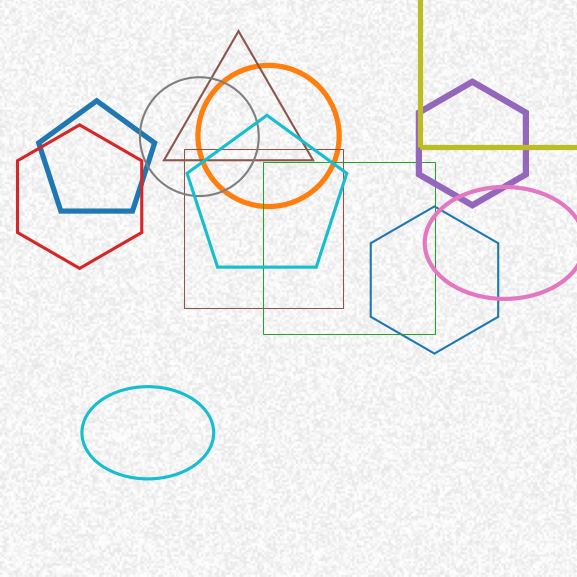[{"shape": "hexagon", "thickness": 1, "radius": 0.64, "center": [0.752, 0.514]}, {"shape": "pentagon", "thickness": 2.5, "radius": 0.53, "center": [0.167, 0.719]}, {"shape": "circle", "thickness": 2.5, "radius": 0.61, "center": [0.465, 0.764]}, {"shape": "square", "thickness": 0.5, "radius": 0.75, "center": [0.604, 0.57]}, {"shape": "hexagon", "thickness": 1.5, "radius": 0.62, "center": [0.138, 0.659]}, {"shape": "hexagon", "thickness": 3, "radius": 0.53, "center": [0.818, 0.751]}, {"shape": "triangle", "thickness": 1, "radius": 0.75, "center": [0.413, 0.796]}, {"shape": "square", "thickness": 0.5, "radius": 0.69, "center": [0.456, 0.603]}, {"shape": "oval", "thickness": 2, "radius": 0.69, "center": [0.874, 0.578]}, {"shape": "circle", "thickness": 1, "radius": 0.51, "center": [0.345, 0.763]}, {"shape": "square", "thickness": 2.5, "radius": 0.72, "center": [0.87, 0.888]}, {"shape": "pentagon", "thickness": 1.5, "radius": 0.73, "center": [0.462, 0.654]}, {"shape": "oval", "thickness": 1.5, "radius": 0.57, "center": [0.256, 0.25]}]